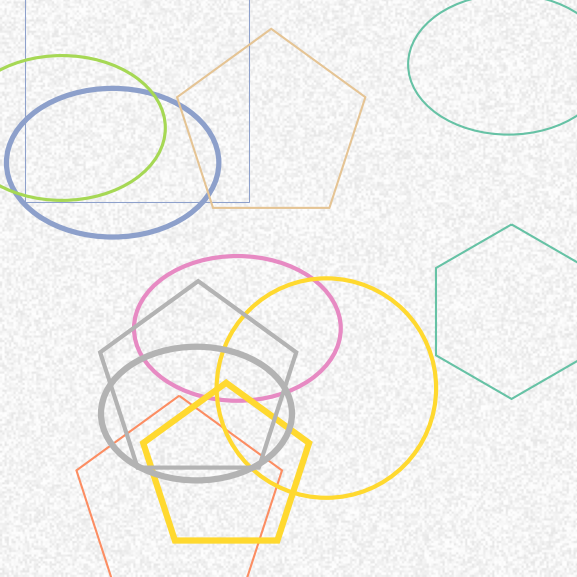[{"shape": "oval", "thickness": 1, "radius": 0.87, "center": [0.88, 0.888]}, {"shape": "hexagon", "thickness": 1, "radius": 0.76, "center": [0.886, 0.459]}, {"shape": "pentagon", "thickness": 1, "radius": 0.94, "center": [0.31, 0.127]}, {"shape": "square", "thickness": 0.5, "radius": 0.97, "center": [0.237, 0.844]}, {"shape": "oval", "thickness": 2.5, "radius": 0.92, "center": [0.195, 0.717]}, {"shape": "oval", "thickness": 2, "radius": 0.89, "center": [0.411, 0.43]}, {"shape": "oval", "thickness": 1.5, "radius": 0.9, "center": [0.107, 0.778]}, {"shape": "pentagon", "thickness": 3, "radius": 0.75, "center": [0.392, 0.185]}, {"shape": "circle", "thickness": 2, "radius": 0.95, "center": [0.565, 0.327]}, {"shape": "pentagon", "thickness": 1, "radius": 0.86, "center": [0.47, 0.778]}, {"shape": "pentagon", "thickness": 2, "radius": 0.89, "center": [0.343, 0.334]}, {"shape": "oval", "thickness": 3, "radius": 0.83, "center": [0.34, 0.283]}]